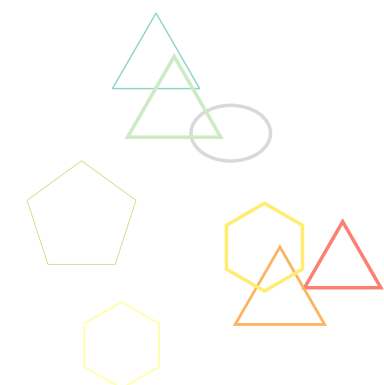[{"shape": "triangle", "thickness": 1, "radius": 0.65, "center": [0.405, 0.835]}, {"shape": "hexagon", "thickness": 1.5, "radius": 0.56, "center": [0.316, 0.103]}, {"shape": "triangle", "thickness": 2.5, "radius": 0.57, "center": [0.89, 0.31]}, {"shape": "triangle", "thickness": 2, "radius": 0.67, "center": [0.727, 0.224]}, {"shape": "pentagon", "thickness": 0.5, "radius": 0.74, "center": [0.212, 0.434]}, {"shape": "oval", "thickness": 2.5, "radius": 0.52, "center": [0.599, 0.654]}, {"shape": "triangle", "thickness": 2.5, "radius": 0.7, "center": [0.452, 0.714]}, {"shape": "hexagon", "thickness": 2.5, "radius": 0.57, "center": [0.687, 0.358]}]